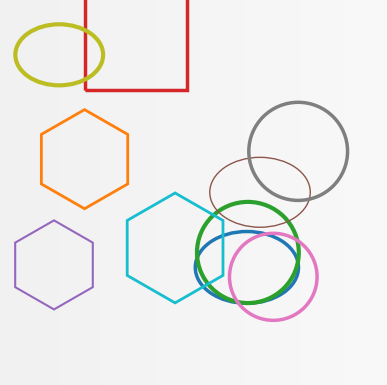[{"shape": "oval", "thickness": 2.5, "radius": 0.67, "center": [0.637, 0.305]}, {"shape": "hexagon", "thickness": 2, "radius": 0.64, "center": [0.218, 0.587]}, {"shape": "circle", "thickness": 3, "radius": 0.66, "center": [0.64, 0.344]}, {"shape": "square", "thickness": 2.5, "radius": 0.66, "center": [0.351, 0.898]}, {"shape": "hexagon", "thickness": 1.5, "radius": 0.58, "center": [0.139, 0.312]}, {"shape": "oval", "thickness": 1, "radius": 0.65, "center": [0.671, 0.501]}, {"shape": "circle", "thickness": 2.5, "radius": 0.57, "center": [0.705, 0.281]}, {"shape": "circle", "thickness": 2.5, "radius": 0.64, "center": [0.77, 0.607]}, {"shape": "oval", "thickness": 3, "radius": 0.57, "center": [0.153, 0.858]}, {"shape": "hexagon", "thickness": 2, "radius": 0.71, "center": [0.452, 0.356]}]